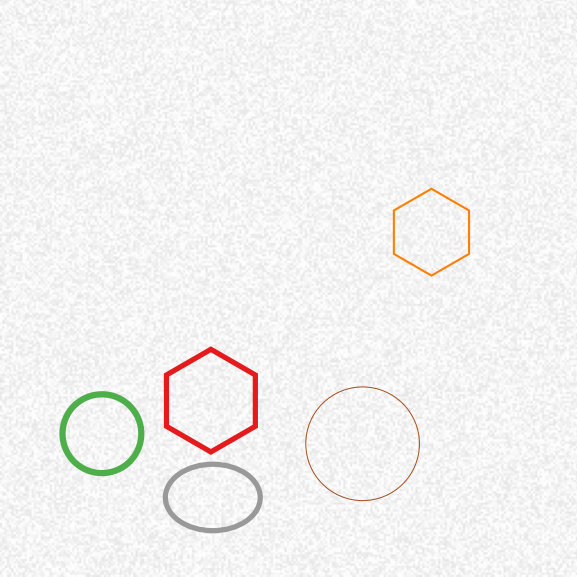[{"shape": "hexagon", "thickness": 2.5, "radius": 0.44, "center": [0.365, 0.305]}, {"shape": "circle", "thickness": 3, "radius": 0.34, "center": [0.176, 0.248]}, {"shape": "hexagon", "thickness": 1, "radius": 0.38, "center": [0.747, 0.597]}, {"shape": "circle", "thickness": 0.5, "radius": 0.49, "center": [0.628, 0.231]}, {"shape": "oval", "thickness": 2.5, "radius": 0.41, "center": [0.369, 0.138]}]